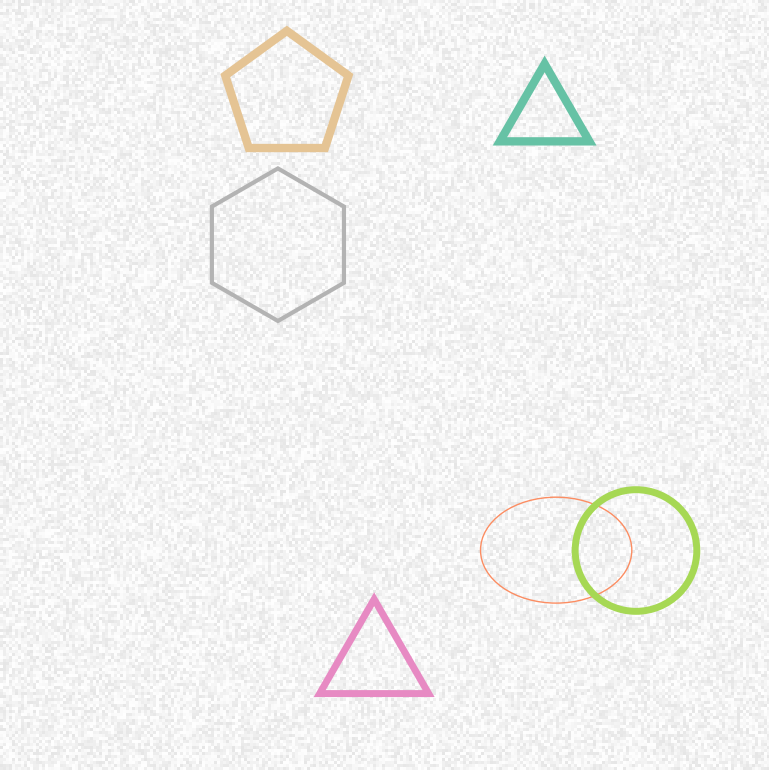[{"shape": "triangle", "thickness": 3, "radius": 0.34, "center": [0.707, 0.85]}, {"shape": "oval", "thickness": 0.5, "radius": 0.49, "center": [0.722, 0.286]}, {"shape": "triangle", "thickness": 2.5, "radius": 0.41, "center": [0.486, 0.14]}, {"shape": "circle", "thickness": 2.5, "radius": 0.39, "center": [0.826, 0.285]}, {"shape": "pentagon", "thickness": 3, "radius": 0.42, "center": [0.373, 0.876]}, {"shape": "hexagon", "thickness": 1.5, "radius": 0.5, "center": [0.361, 0.682]}]